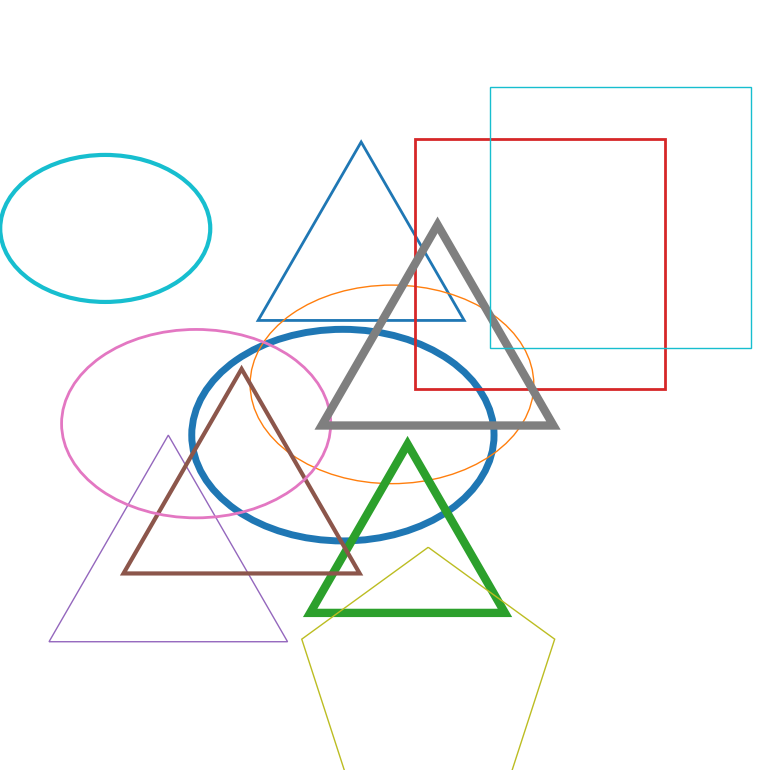[{"shape": "triangle", "thickness": 1, "radius": 0.77, "center": [0.469, 0.661]}, {"shape": "oval", "thickness": 2.5, "radius": 0.98, "center": [0.445, 0.435]}, {"shape": "oval", "thickness": 0.5, "radius": 0.92, "center": [0.509, 0.501]}, {"shape": "triangle", "thickness": 3, "radius": 0.73, "center": [0.529, 0.277]}, {"shape": "square", "thickness": 1, "radius": 0.81, "center": [0.702, 0.657]}, {"shape": "triangle", "thickness": 0.5, "radius": 0.89, "center": [0.219, 0.256]}, {"shape": "triangle", "thickness": 1.5, "radius": 0.89, "center": [0.314, 0.344]}, {"shape": "oval", "thickness": 1, "radius": 0.87, "center": [0.255, 0.45]}, {"shape": "triangle", "thickness": 3, "radius": 0.87, "center": [0.568, 0.534]}, {"shape": "pentagon", "thickness": 0.5, "radius": 0.86, "center": [0.556, 0.117]}, {"shape": "square", "thickness": 0.5, "radius": 0.85, "center": [0.805, 0.717]}, {"shape": "oval", "thickness": 1.5, "radius": 0.68, "center": [0.137, 0.703]}]